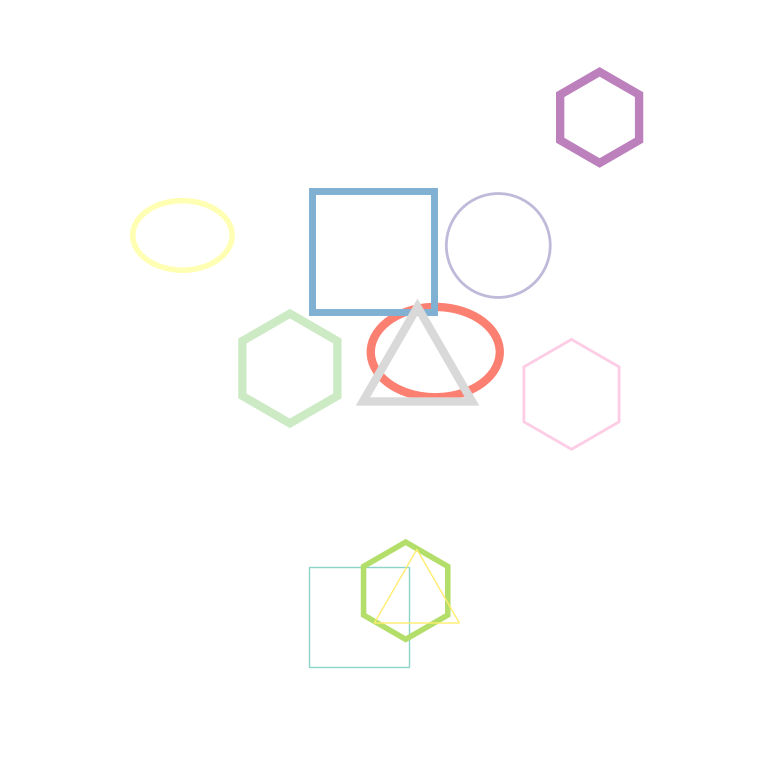[{"shape": "square", "thickness": 0.5, "radius": 0.33, "center": [0.466, 0.198]}, {"shape": "oval", "thickness": 2, "radius": 0.32, "center": [0.237, 0.694]}, {"shape": "circle", "thickness": 1, "radius": 0.34, "center": [0.647, 0.681]}, {"shape": "oval", "thickness": 3, "radius": 0.42, "center": [0.565, 0.543]}, {"shape": "square", "thickness": 2.5, "radius": 0.39, "center": [0.484, 0.673]}, {"shape": "hexagon", "thickness": 2, "radius": 0.32, "center": [0.527, 0.233]}, {"shape": "hexagon", "thickness": 1, "radius": 0.36, "center": [0.742, 0.488]}, {"shape": "triangle", "thickness": 3, "radius": 0.41, "center": [0.542, 0.52]}, {"shape": "hexagon", "thickness": 3, "radius": 0.3, "center": [0.779, 0.847]}, {"shape": "hexagon", "thickness": 3, "radius": 0.36, "center": [0.376, 0.521]}, {"shape": "triangle", "thickness": 0.5, "radius": 0.32, "center": [0.541, 0.223]}]